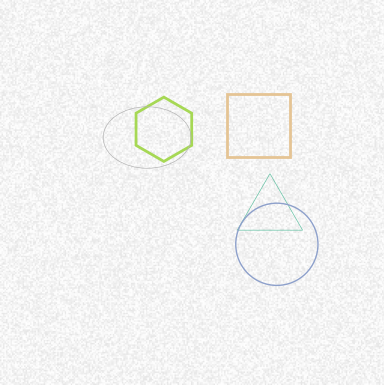[{"shape": "triangle", "thickness": 0.5, "radius": 0.49, "center": [0.701, 0.451]}, {"shape": "circle", "thickness": 1, "radius": 0.53, "center": [0.719, 0.365]}, {"shape": "hexagon", "thickness": 2, "radius": 0.42, "center": [0.426, 0.664]}, {"shape": "square", "thickness": 2, "radius": 0.41, "center": [0.672, 0.673]}, {"shape": "oval", "thickness": 0.5, "radius": 0.57, "center": [0.382, 0.643]}]